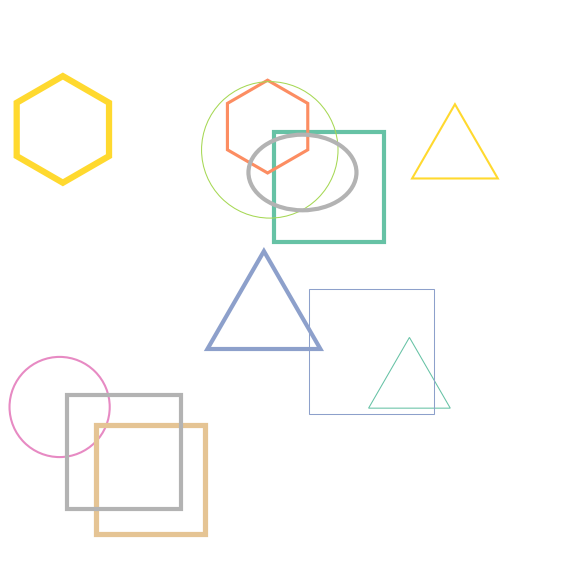[{"shape": "triangle", "thickness": 0.5, "radius": 0.41, "center": [0.709, 0.333]}, {"shape": "square", "thickness": 2, "radius": 0.47, "center": [0.57, 0.676]}, {"shape": "hexagon", "thickness": 1.5, "radius": 0.4, "center": [0.463, 0.78]}, {"shape": "triangle", "thickness": 2, "radius": 0.56, "center": [0.457, 0.451]}, {"shape": "square", "thickness": 0.5, "radius": 0.54, "center": [0.644, 0.39]}, {"shape": "circle", "thickness": 1, "radius": 0.43, "center": [0.103, 0.294]}, {"shape": "circle", "thickness": 0.5, "radius": 0.59, "center": [0.467, 0.74]}, {"shape": "hexagon", "thickness": 3, "radius": 0.46, "center": [0.109, 0.775]}, {"shape": "triangle", "thickness": 1, "radius": 0.43, "center": [0.788, 0.733]}, {"shape": "square", "thickness": 2.5, "radius": 0.47, "center": [0.26, 0.168]}, {"shape": "oval", "thickness": 2, "radius": 0.47, "center": [0.524, 0.7]}, {"shape": "square", "thickness": 2, "radius": 0.49, "center": [0.215, 0.217]}]